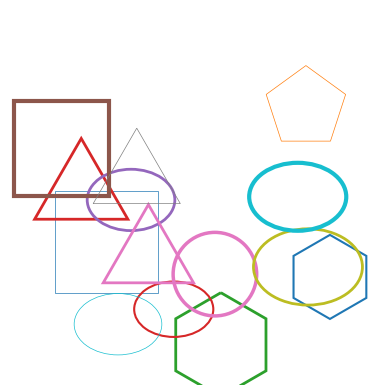[{"shape": "hexagon", "thickness": 1.5, "radius": 0.55, "center": [0.857, 0.281]}, {"shape": "square", "thickness": 0.5, "radius": 0.67, "center": [0.276, 0.371]}, {"shape": "pentagon", "thickness": 0.5, "radius": 0.54, "center": [0.795, 0.721]}, {"shape": "hexagon", "thickness": 2, "radius": 0.68, "center": [0.574, 0.104]}, {"shape": "oval", "thickness": 1.5, "radius": 0.51, "center": [0.451, 0.197]}, {"shape": "triangle", "thickness": 2, "radius": 0.7, "center": [0.211, 0.501]}, {"shape": "oval", "thickness": 2, "radius": 0.57, "center": [0.34, 0.481]}, {"shape": "square", "thickness": 3, "radius": 0.62, "center": [0.159, 0.614]}, {"shape": "circle", "thickness": 2.5, "radius": 0.54, "center": [0.558, 0.288]}, {"shape": "triangle", "thickness": 2, "radius": 0.68, "center": [0.385, 0.333]}, {"shape": "triangle", "thickness": 0.5, "radius": 0.65, "center": [0.355, 0.536]}, {"shape": "oval", "thickness": 2, "radius": 0.71, "center": [0.8, 0.307]}, {"shape": "oval", "thickness": 3, "radius": 0.63, "center": [0.773, 0.489]}, {"shape": "oval", "thickness": 0.5, "radius": 0.57, "center": [0.306, 0.158]}]